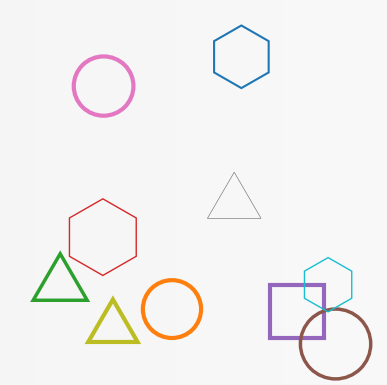[{"shape": "hexagon", "thickness": 1.5, "radius": 0.41, "center": [0.623, 0.853]}, {"shape": "circle", "thickness": 3, "radius": 0.38, "center": [0.444, 0.197]}, {"shape": "triangle", "thickness": 2.5, "radius": 0.4, "center": [0.155, 0.26]}, {"shape": "hexagon", "thickness": 1, "radius": 0.5, "center": [0.265, 0.384]}, {"shape": "square", "thickness": 3, "radius": 0.35, "center": [0.767, 0.19]}, {"shape": "circle", "thickness": 2.5, "radius": 0.45, "center": [0.866, 0.107]}, {"shape": "circle", "thickness": 3, "radius": 0.38, "center": [0.267, 0.776]}, {"shape": "triangle", "thickness": 0.5, "radius": 0.4, "center": [0.604, 0.473]}, {"shape": "triangle", "thickness": 3, "radius": 0.37, "center": [0.291, 0.149]}, {"shape": "hexagon", "thickness": 1, "radius": 0.35, "center": [0.847, 0.26]}]